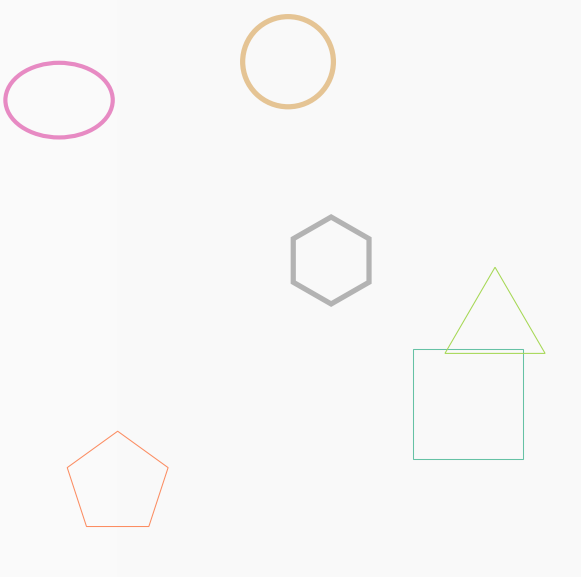[{"shape": "square", "thickness": 0.5, "radius": 0.47, "center": [0.805, 0.3]}, {"shape": "pentagon", "thickness": 0.5, "radius": 0.46, "center": [0.202, 0.161]}, {"shape": "oval", "thickness": 2, "radius": 0.46, "center": [0.102, 0.826]}, {"shape": "triangle", "thickness": 0.5, "radius": 0.5, "center": [0.852, 0.437]}, {"shape": "circle", "thickness": 2.5, "radius": 0.39, "center": [0.496, 0.892]}, {"shape": "hexagon", "thickness": 2.5, "radius": 0.38, "center": [0.57, 0.548]}]